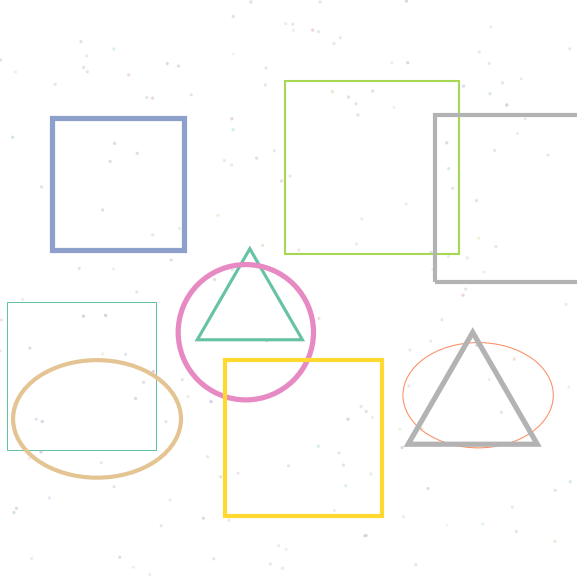[{"shape": "square", "thickness": 0.5, "radius": 0.64, "center": [0.141, 0.348]}, {"shape": "triangle", "thickness": 1.5, "radius": 0.53, "center": [0.433, 0.463]}, {"shape": "oval", "thickness": 0.5, "radius": 0.65, "center": [0.828, 0.315]}, {"shape": "square", "thickness": 2.5, "radius": 0.57, "center": [0.204, 0.68]}, {"shape": "circle", "thickness": 2.5, "radius": 0.59, "center": [0.426, 0.424]}, {"shape": "square", "thickness": 1, "radius": 0.75, "center": [0.644, 0.709]}, {"shape": "square", "thickness": 2, "radius": 0.68, "center": [0.526, 0.241]}, {"shape": "oval", "thickness": 2, "radius": 0.73, "center": [0.168, 0.274]}, {"shape": "triangle", "thickness": 2.5, "radius": 0.65, "center": [0.819, 0.294]}, {"shape": "square", "thickness": 2, "radius": 0.72, "center": [0.897, 0.655]}]